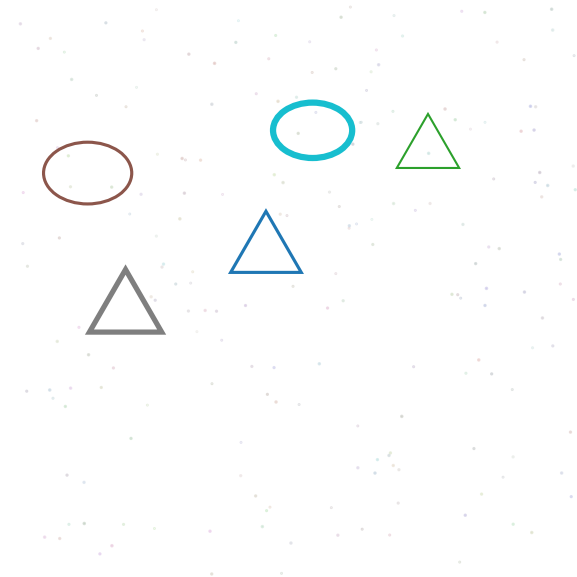[{"shape": "triangle", "thickness": 1.5, "radius": 0.35, "center": [0.461, 0.563]}, {"shape": "triangle", "thickness": 1, "radius": 0.31, "center": [0.741, 0.739]}, {"shape": "oval", "thickness": 1.5, "radius": 0.38, "center": [0.152, 0.699]}, {"shape": "triangle", "thickness": 2.5, "radius": 0.36, "center": [0.217, 0.46]}, {"shape": "oval", "thickness": 3, "radius": 0.34, "center": [0.541, 0.773]}]